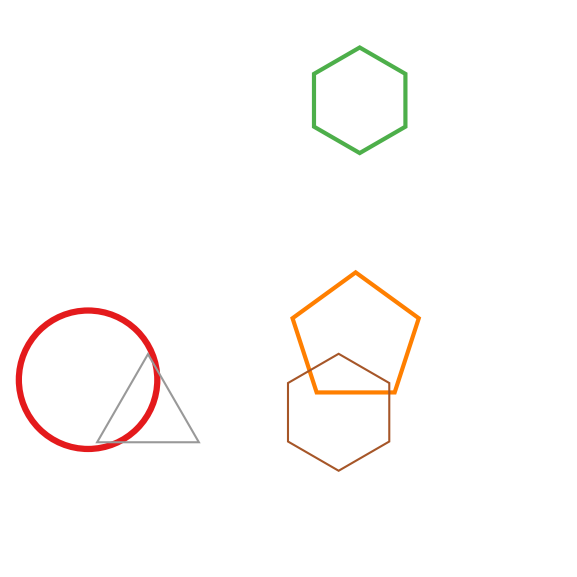[{"shape": "circle", "thickness": 3, "radius": 0.6, "center": [0.153, 0.342]}, {"shape": "hexagon", "thickness": 2, "radius": 0.46, "center": [0.623, 0.825]}, {"shape": "pentagon", "thickness": 2, "radius": 0.57, "center": [0.616, 0.413]}, {"shape": "hexagon", "thickness": 1, "radius": 0.51, "center": [0.586, 0.285]}, {"shape": "triangle", "thickness": 1, "radius": 0.51, "center": [0.256, 0.284]}]